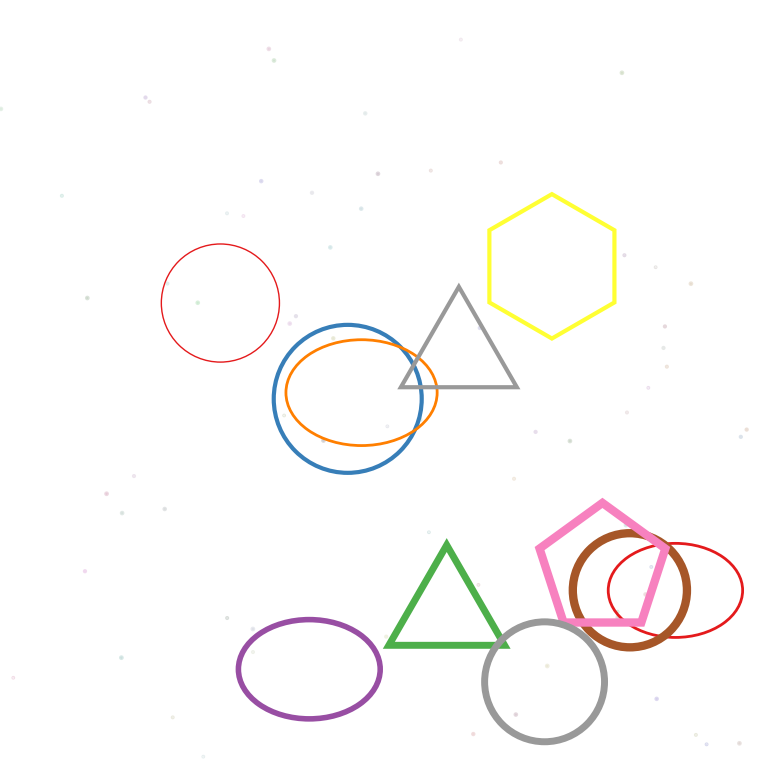[{"shape": "circle", "thickness": 0.5, "radius": 0.38, "center": [0.286, 0.606]}, {"shape": "oval", "thickness": 1, "radius": 0.44, "center": [0.877, 0.233]}, {"shape": "circle", "thickness": 1.5, "radius": 0.48, "center": [0.452, 0.482]}, {"shape": "triangle", "thickness": 2.5, "radius": 0.43, "center": [0.58, 0.205]}, {"shape": "oval", "thickness": 2, "radius": 0.46, "center": [0.402, 0.131]}, {"shape": "oval", "thickness": 1, "radius": 0.49, "center": [0.47, 0.49]}, {"shape": "hexagon", "thickness": 1.5, "radius": 0.47, "center": [0.717, 0.654]}, {"shape": "circle", "thickness": 3, "radius": 0.37, "center": [0.818, 0.233]}, {"shape": "pentagon", "thickness": 3, "radius": 0.43, "center": [0.782, 0.261]}, {"shape": "circle", "thickness": 2.5, "radius": 0.39, "center": [0.707, 0.115]}, {"shape": "triangle", "thickness": 1.5, "radius": 0.43, "center": [0.596, 0.541]}]